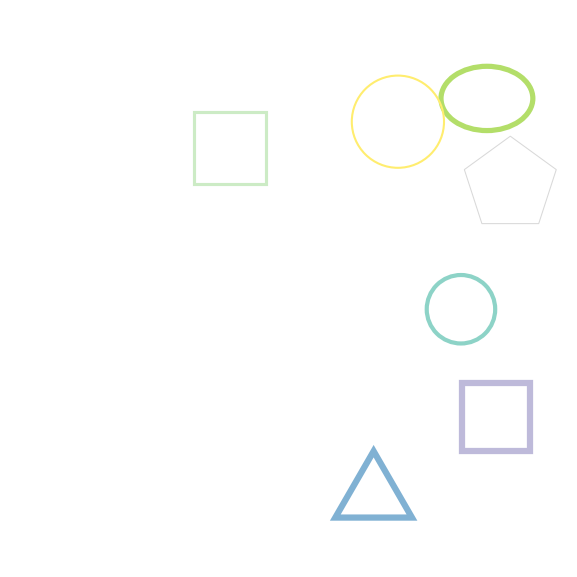[{"shape": "circle", "thickness": 2, "radius": 0.3, "center": [0.798, 0.464]}, {"shape": "square", "thickness": 3, "radius": 0.3, "center": [0.86, 0.277]}, {"shape": "triangle", "thickness": 3, "radius": 0.38, "center": [0.647, 0.141]}, {"shape": "oval", "thickness": 2.5, "radius": 0.4, "center": [0.843, 0.829]}, {"shape": "pentagon", "thickness": 0.5, "radius": 0.42, "center": [0.884, 0.68]}, {"shape": "square", "thickness": 1.5, "radius": 0.31, "center": [0.399, 0.742]}, {"shape": "circle", "thickness": 1, "radius": 0.4, "center": [0.689, 0.788]}]